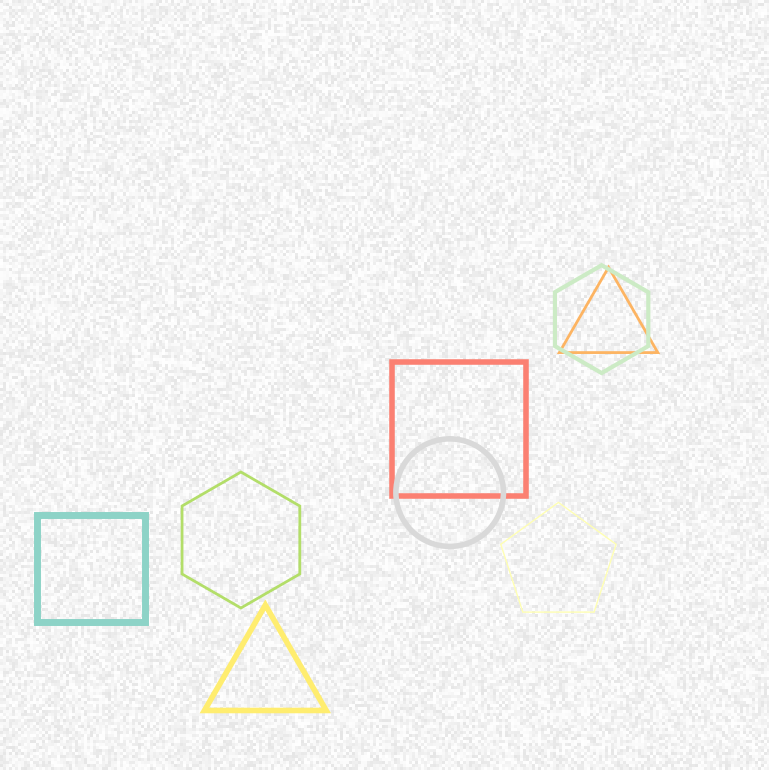[{"shape": "square", "thickness": 2.5, "radius": 0.35, "center": [0.118, 0.262]}, {"shape": "pentagon", "thickness": 0.5, "radius": 0.39, "center": [0.725, 0.269]}, {"shape": "square", "thickness": 2, "radius": 0.44, "center": [0.596, 0.443]}, {"shape": "triangle", "thickness": 1, "radius": 0.37, "center": [0.79, 0.579]}, {"shape": "hexagon", "thickness": 1, "radius": 0.44, "center": [0.313, 0.299]}, {"shape": "circle", "thickness": 2, "radius": 0.35, "center": [0.584, 0.36]}, {"shape": "hexagon", "thickness": 1.5, "radius": 0.35, "center": [0.781, 0.586]}, {"shape": "triangle", "thickness": 2, "radius": 0.46, "center": [0.345, 0.123]}]